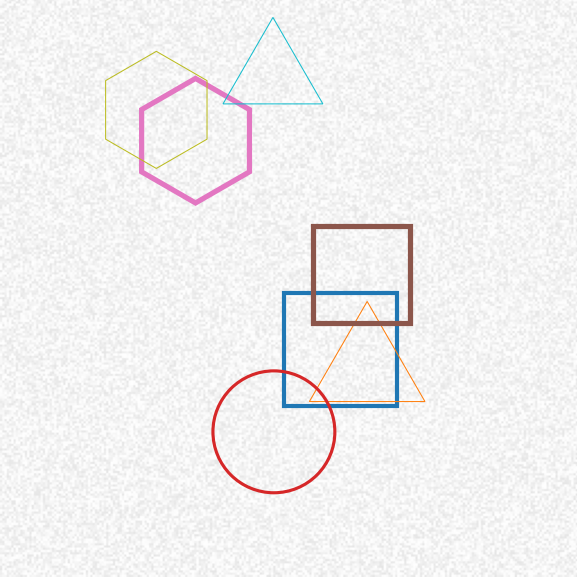[{"shape": "square", "thickness": 2, "radius": 0.49, "center": [0.589, 0.394]}, {"shape": "triangle", "thickness": 0.5, "radius": 0.58, "center": [0.636, 0.362]}, {"shape": "circle", "thickness": 1.5, "radius": 0.53, "center": [0.474, 0.251]}, {"shape": "square", "thickness": 2.5, "radius": 0.42, "center": [0.626, 0.523]}, {"shape": "hexagon", "thickness": 2.5, "radius": 0.54, "center": [0.339, 0.755]}, {"shape": "hexagon", "thickness": 0.5, "radius": 0.51, "center": [0.271, 0.809]}, {"shape": "triangle", "thickness": 0.5, "radius": 0.5, "center": [0.473, 0.869]}]